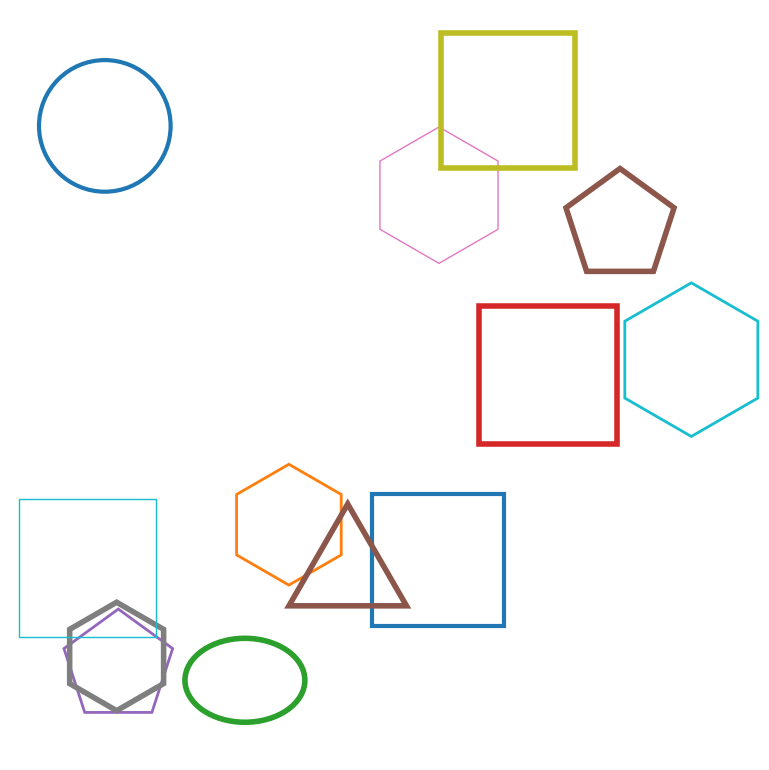[{"shape": "circle", "thickness": 1.5, "radius": 0.43, "center": [0.136, 0.836]}, {"shape": "square", "thickness": 1.5, "radius": 0.43, "center": [0.569, 0.273]}, {"shape": "hexagon", "thickness": 1, "radius": 0.39, "center": [0.375, 0.319]}, {"shape": "oval", "thickness": 2, "radius": 0.39, "center": [0.318, 0.117]}, {"shape": "square", "thickness": 2, "radius": 0.45, "center": [0.712, 0.513]}, {"shape": "pentagon", "thickness": 1, "radius": 0.37, "center": [0.154, 0.135]}, {"shape": "triangle", "thickness": 2, "radius": 0.44, "center": [0.452, 0.257]}, {"shape": "pentagon", "thickness": 2, "radius": 0.37, "center": [0.805, 0.707]}, {"shape": "hexagon", "thickness": 0.5, "radius": 0.44, "center": [0.57, 0.747]}, {"shape": "hexagon", "thickness": 2, "radius": 0.35, "center": [0.151, 0.147]}, {"shape": "square", "thickness": 2, "radius": 0.44, "center": [0.66, 0.87]}, {"shape": "square", "thickness": 0.5, "radius": 0.45, "center": [0.114, 0.262]}, {"shape": "hexagon", "thickness": 1, "radius": 0.5, "center": [0.898, 0.533]}]